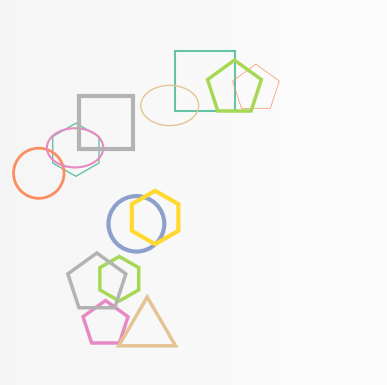[{"shape": "hexagon", "thickness": 1, "radius": 0.34, "center": [0.196, 0.611]}, {"shape": "square", "thickness": 1.5, "radius": 0.39, "center": [0.528, 0.79]}, {"shape": "pentagon", "thickness": 0.5, "radius": 0.32, "center": [0.66, 0.77]}, {"shape": "circle", "thickness": 2, "radius": 0.33, "center": [0.1, 0.55]}, {"shape": "circle", "thickness": 3, "radius": 0.36, "center": [0.352, 0.419]}, {"shape": "oval", "thickness": 1.5, "radius": 0.36, "center": [0.194, 0.616]}, {"shape": "pentagon", "thickness": 2.5, "radius": 0.3, "center": [0.272, 0.158]}, {"shape": "hexagon", "thickness": 2.5, "radius": 0.29, "center": [0.308, 0.276]}, {"shape": "pentagon", "thickness": 2.5, "radius": 0.37, "center": [0.605, 0.771]}, {"shape": "hexagon", "thickness": 3, "radius": 0.35, "center": [0.4, 0.435]}, {"shape": "triangle", "thickness": 2.5, "radius": 0.42, "center": [0.38, 0.144]}, {"shape": "oval", "thickness": 1, "radius": 0.37, "center": [0.438, 0.726]}, {"shape": "square", "thickness": 3, "radius": 0.34, "center": [0.273, 0.681]}, {"shape": "pentagon", "thickness": 2.5, "radius": 0.39, "center": [0.25, 0.264]}]